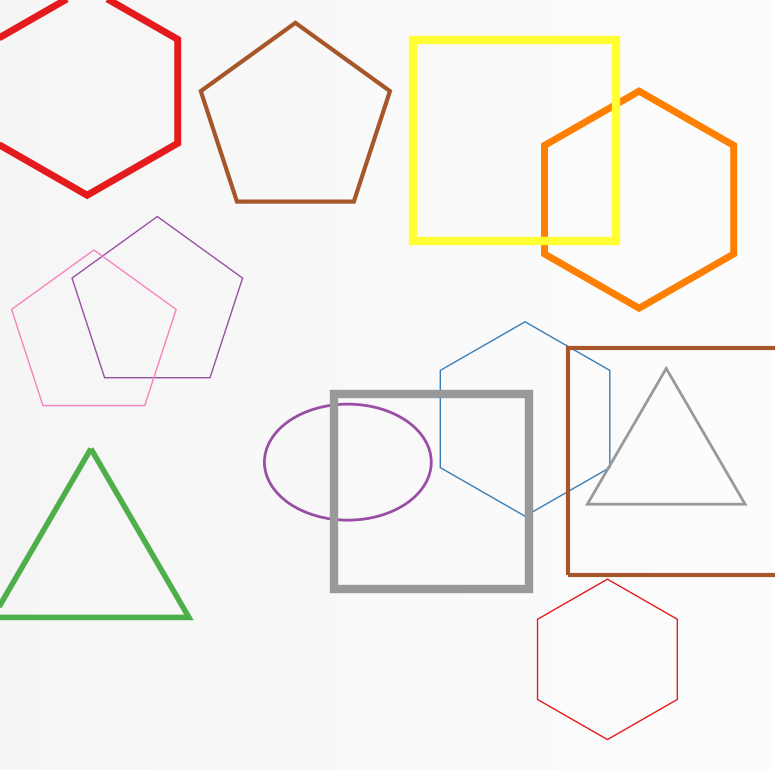[{"shape": "hexagon", "thickness": 2.5, "radius": 0.67, "center": [0.112, 0.881]}, {"shape": "hexagon", "thickness": 0.5, "radius": 0.52, "center": [0.784, 0.144]}, {"shape": "hexagon", "thickness": 0.5, "radius": 0.63, "center": [0.677, 0.456]}, {"shape": "triangle", "thickness": 2, "radius": 0.73, "center": [0.117, 0.271]}, {"shape": "oval", "thickness": 1, "radius": 0.54, "center": [0.449, 0.4]}, {"shape": "pentagon", "thickness": 0.5, "radius": 0.58, "center": [0.203, 0.603]}, {"shape": "hexagon", "thickness": 2.5, "radius": 0.7, "center": [0.825, 0.741]}, {"shape": "square", "thickness": 3, "radius": 0.65, "center": [0.664, 0.818]}, {"shape": "pentagon", "thickness": 1.5, "radius": 0.64, "center": [0.381, 0.842]}, {"shape": "square", "thickness": 1.5, "radius": 0.74, "center": [0.88, 0.401]}, {"shape": "pentagon", "thickness": 0.5, "radius": 0.56, "center": [0.121, 0.564]}, {"shape": "square", "thickness": 3, "radius": 0.63, "center": [0.557, 0.362]}, {"shape": "triangle", "thickness": 1, "radius": 0.59, "center": [0.86, 0.404]}]